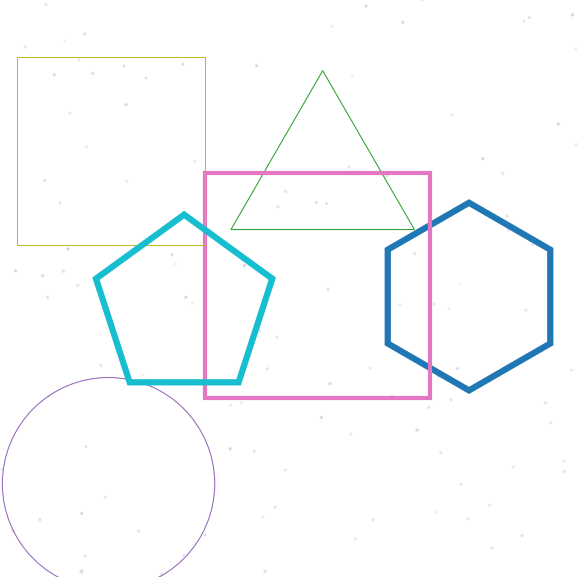[{"shape": "hexagon", "thickness": 3, "radius": 0.81, "center": [0.812, 0.486]}, {"shape": "triangle", "thickness": 0.5, "radius": 0.92, "center": [0.559, 0.693]}, {"shape": "circle", "thickness": 0.5, "radius": 0.92, "center": [0.188, 0.162]}, {"shape": "square", "thickness": 2, "radius": 0.97, "center": [0.549, 0.505]}, {"shape": "square", "thickness": 0.5, "radius": 0.81, "center": [0.193, 0.737]}, {"shape": "pentagon", "thickness": 3, "radius": 0.8, "center": [0.319, 0.467]}]